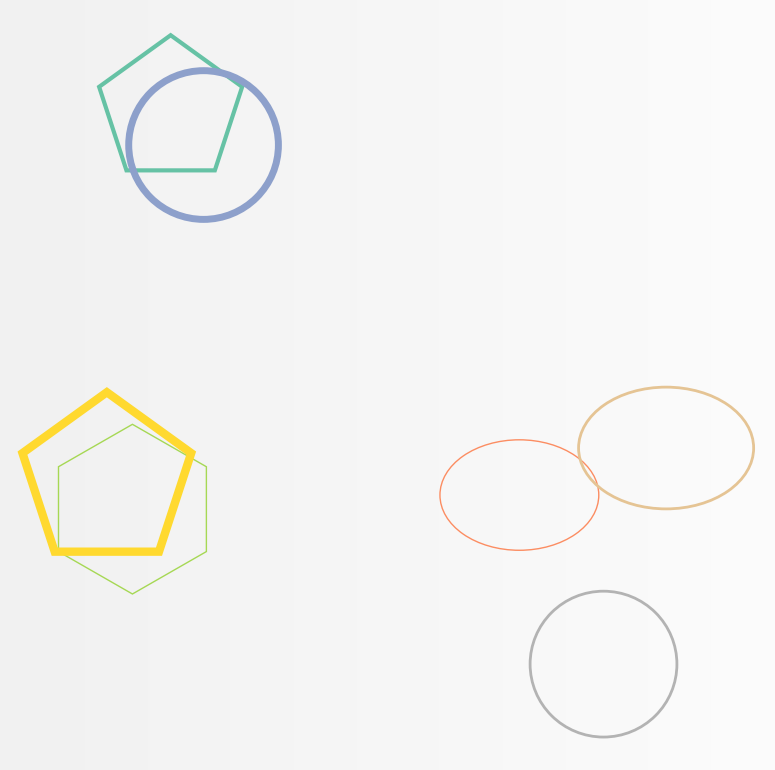[{"shape": "pentagon", "thickness": 1.5, "radius": 0.49, "center": [0.22, 0.857]}, {"shape": "oval", "thickness": 0.5, "radius": 0.51, "center": [0.67, 0.357]}, {"shape": "circle", "thickness": 2.5, "radius": 0.48, "center": [0.263, 0.812]}, {"shape": "hexagon", "thickness": 0.5, "radius": 0.55, "center": [0.171, 0.339]}, {"shape": "pentagon", "thickness": 3, "radius": 0.57, "center": [0.138, 0.376]}, {"shape": "oval", "thickness": 1, "radius": 0.56, "center": [0.859, 0.418]}, {"shape": "circle", "thickness": 1, "radius": 0.47, "center": [0.779, 0.137]}]